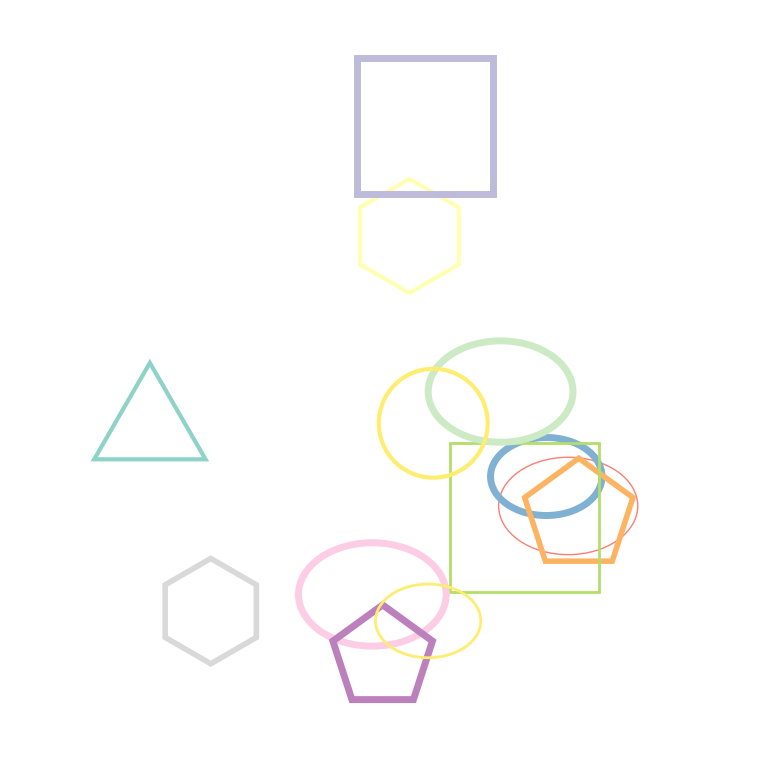[{"shape": "triangle", "thickness": 1.5, "radius": 0.42, "center": [0.195, 0.445]}, {"shape": "hexagon", "thickness": 1.5, "radius": 0.37, "center": [0.532, 0.694]}, {"shape": "square", "thickness": 2.5, "radius": 0.44, "center": [0.552, 0.836]}, {"shape": "oval", "thickness": 0.5, "radius": 0.45, "center": [0.738, 0.343]}, {"shape": "oval", "thickness": 2.5, "radius": 0.36, "center": [0.709, 0.381]}, {"shape": "pentagon", "thickness": 2, "radius": 0.37, "center": [0.752, 0.331]}, {"shape": "square", "thickness": 1, "radius": 0.48, "center": [0.681, 0.328]}, {"shape": "oval", "thickness": 2.5, "radius": 0.48, "center": [0.484, 0.228]}, {"shape": "hexagon", "thickness": 2, "radius": 0.34, "center": [0.274, 0.206]}, {"shape": "pentagon", "thickness": 2.5, "radius": 0.34, "center": [0.497, 0.146]}, {"shape": "oval", "thickness": 2.5, "radius": 0.47, "center": [0.65, 0.492]}, {"shape": "oval", "thickness": 1, "radius": 0.34, "center": [0.556, 0.194]}, {"shape": "circle", "thickness": 1.5, "radius": 0.35, "center": [0.563, 0.45]}]